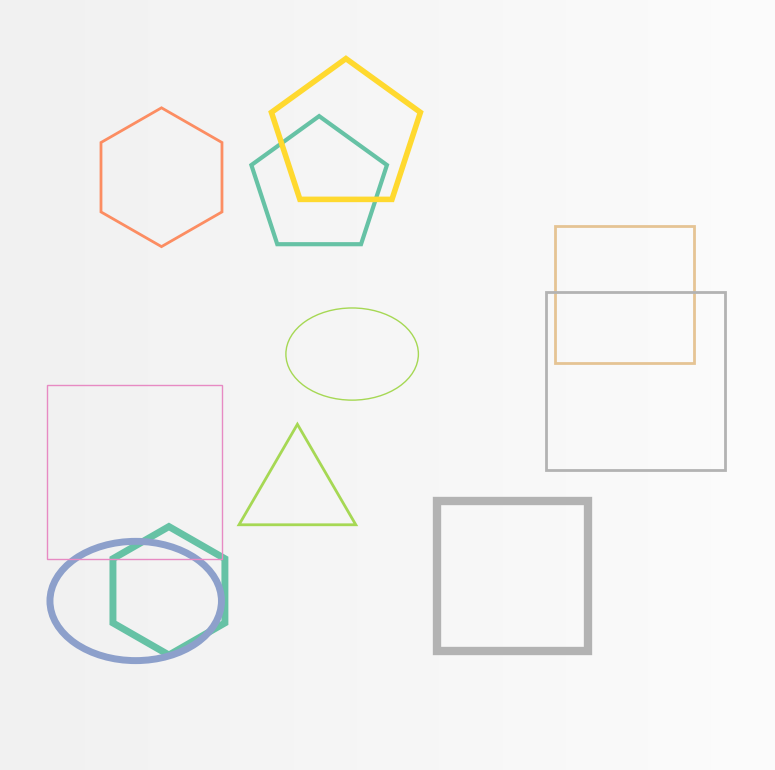[{"shape": "hexagon", "thickness": 2.5, "radius": 0.42, "center": [0.218, 0.233]}, {"shape": "pentagon", "thickness": 1.5, "radius": 0.46, "center": [0.412, 0.757]}, {"shape": "hexagon", "thickness": 1, "radius": 0.45, "center": [0.208, 0.77]}, {"shape": "oval", "thickness": 2.5, "radius": 0.55, "center": [0.175, 0.22]}, {"shape": "square", "thickness": 0.5, "radius": 0.57, "center": [0.174, 0.387]}, {"shape": "oval", "thickness": 0.5, "radius": 0.43, "center": [0.454, 0.54]}, {"shape": "triangle", "thickness": 1, "radius": 0.43, "center": [0.384, 0.362]}, {"shape": "pentagon", "thickness": 2, "radius": 0.51, "center": [0.446, 0.823]}, {"shape": "square", "thickness": 1, "radius": 0.45, "center": [0.806, 0.618]}, {"shape": "square", "thickness": 1, "radius": 0.58, "center": [0.819, 0.505]}, {"shape": "square", "thickness": 3, "radius": 0.49, "center": [0.661, 0.252]}]